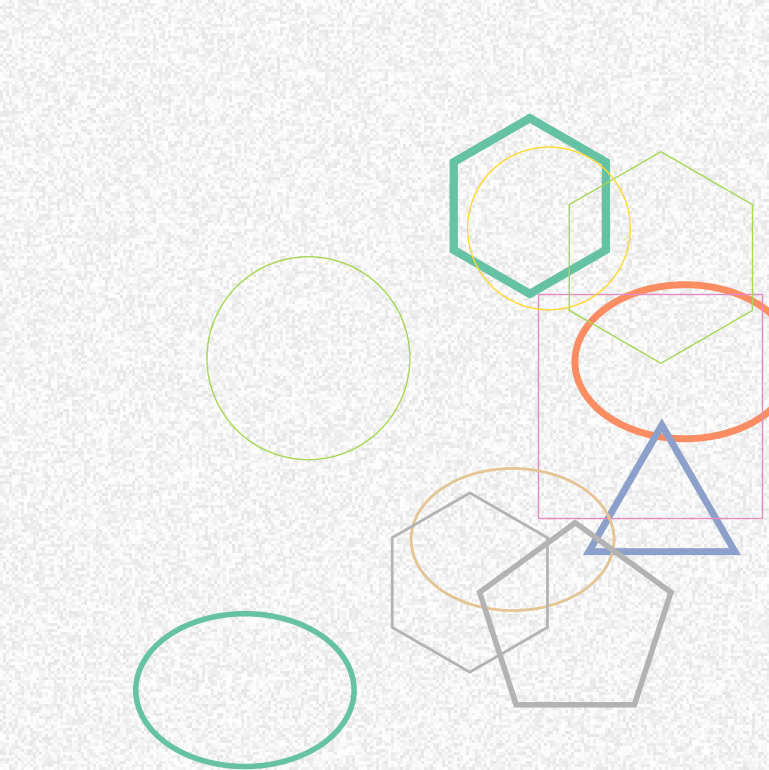[{"shape": "hexagon", "thickness": 3, "radius": 0.57, "center": [0.688, 0.732]}, {"shape": "oval", "thickness": 2, "radius": 0.71, "center": [0.318, 0.104]}, {"shape": "oval", "thickness": 2.5, "radius": 0.71, "center": [0.89, 0.53]}, {"shape": "triangle", "thickness": 2.5, "radius": 0.55, "center": [0.86, 0.338]}, {"shape": "square", "thickness": 0.5, "radius": 0.73, "center": [0.844, 0.473]}, {"shape": "hexagon", "thickness": 0.5, "radius": 0.69, "center": [0.858, 0.666]}, {"shape": "circle", "thickness": 0.5, "radius": 0.66, "center": [0.401, 0.535]}, {"shape": "circle", "thickness": 0.5, "radius": 0.53, "center": [0.713, 0.703]}, {"shape": "oval", "thickness": 1, "radius": 0.66, "center": [0.666, 0.299]}, {"shape": "pentagon", "thickness": 2, "radius": 0.65, "center": [0.747, 0.19]}, {"shape": "hexagon", "thickness": 1, "radius": 0.58, "center": [0.61, 0.243]}]